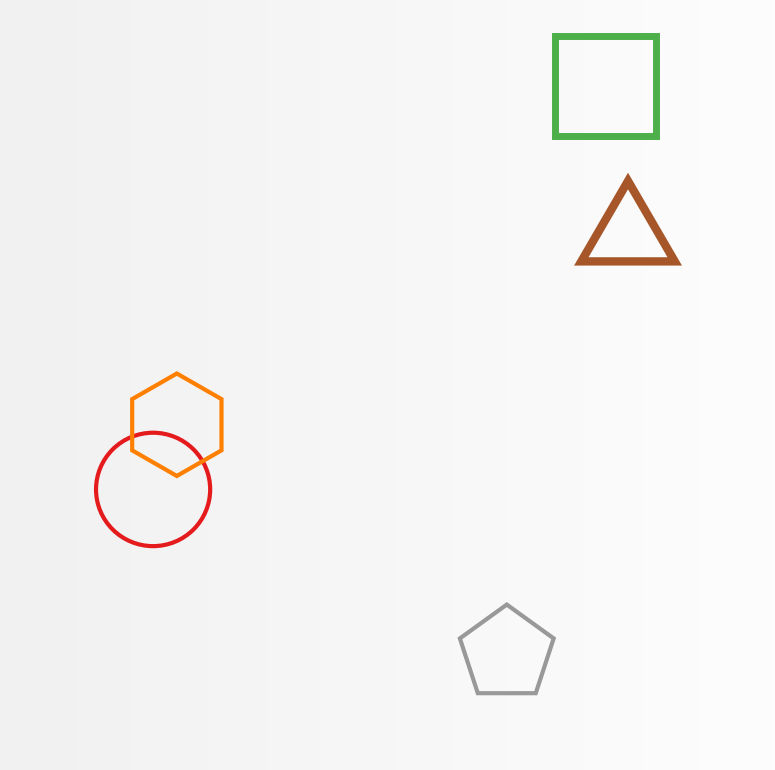[{"shape": "circle", "thickness": 1.5, "radius": 0.37, "center": [0.198, 0.364]}, {"shape": "square", "thickness": 2.5, "radius": 0.32, "center": [0.781, 0.888]}, {"shape": "hexagon", "thickness": 1.5, "radius": 0.33, "center": [0.228, 0.448]}, {"shape": "triangle", "thickness": 3, "radius": 0.35, "center": [0.81, 0.695]}, {"shape": "pentagon", "thickness": 1.5, "radius": 0.32, "center": [0.654, 0.151]}]